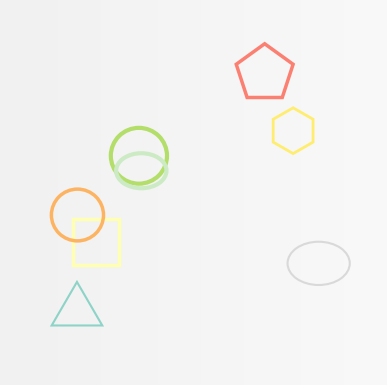[{"shape": "triangle", "thickness": 1.5, "radius": 0.38, "center": [0.199, 0.192]}, {"shape": "square", "thickness": 2.5, "radius": 0.3, "center": [0.247, 0.372]}, {"shape": "pentagon", "thickness": 2.5, "radius": 0.39, "center": [0.683, 0.809]}, {"shape": "circle", "thickness": 2.5, "radius": 0.34, "center": [0.2, 0.442]}, {"shape": "circle", "thickness": 3, "radius": 0.36, "center": [0.358, 0.595]}, {"shape": "oval", "thickness": 1.5, "radius": 0.4, "center": [0.822, 0.316]}, {"shape": "oval", "thickness": 3, "radius": 0.32, "center": [0.365, 0.557]}, {"shape": "hexagon", "thickness": 2, "radius": 0.3, "center": [0.756, 0.661]}]